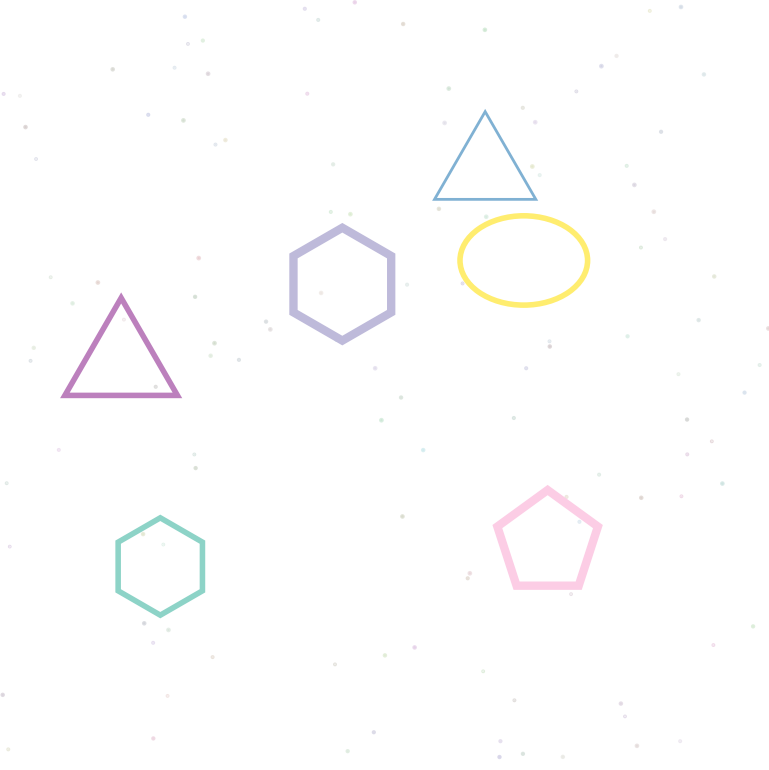[{"shape": "hexagon", "thickness": 2, "radius": 0.32, "center": [0.208, 0.264]}, {"shape": "hexagon", "thickness": 3, "radius": 0.37, "center": [0.445, 0.631]}, {"shape": "triangle", "thickness": 1, "radius": 0.38, "center": [0.63, 0.779]}, {"shape": "pentagon", "thickness": 3, "radius": 0.34, "center": [0.711, 0.295]}, {"shape": "triangle", "thickness": 2, "radius": 0.42, "center": [0.157, 0.529]}, {"shape": "oval", "thickness": 2, "radius": 0.41, "center": [0.68, 0.662]}]